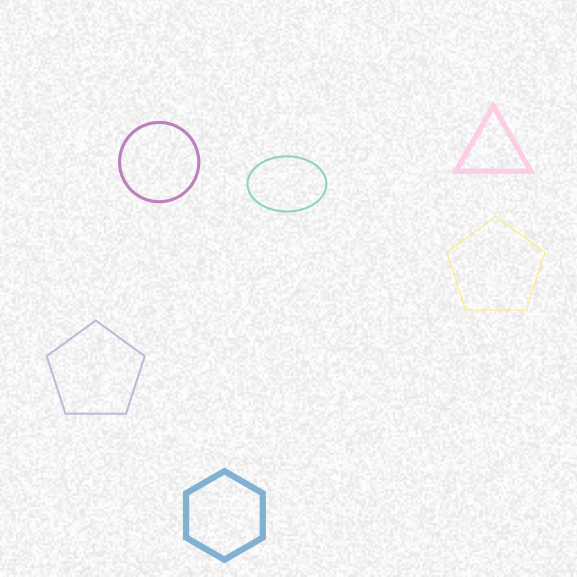[{"shape": "oval", "thickness": 1, "radius": 0.34, "center": [0.497, 0.681]}, {"shape": "pentagon", "thickness": 1, "radius": 0.45, "center": [0.166, 0.355]}, {"shape": "hexagon", "thickness": 3, "radius": 0.38, "center": [0.389, 0.107]}, {"shape": "triangle", "thickness": 2.5, "radius": 0.38, "center": [0.854, 0.74]}, {"shape": "circle", "thickness": 1.5, "radius": 0.34, "center": [0.276, 0.718]}, {"shape": "pentagon", "thickness": 0.5, "radius": 0.45, "center": [0.859, 0.535]}]